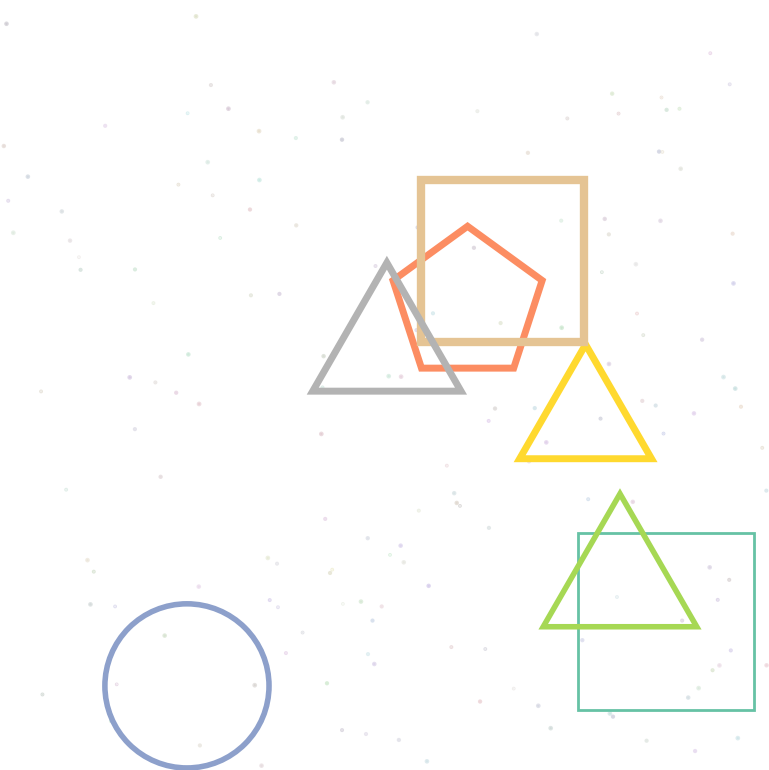[{"shape": "square", "thickness": 1, "radius": 0.57, "center": [0.865, 0.193]}, {"shape": "pentagon", "thickness": 2.5, "radius": 0.51, "center": [0.607, 0.604]}, {"shape": "circle", "thickness": 2, "radius": 0.53, "center": [0.243, 0.109]}, {"shape": "triangle", "thickness": 2, "radius": 0.58, "center": [0.805, 0.244]}, {"shape": "triangle", "thickness": 2.5, "radius": 0.49, "center": [0.761, 0.454]}, {"shape": "square", "thickness": 3, "radius": 0.53, "center": [0.653, 0.661]}, {"shape": "triangle", "thickness": 2.5, "radius": 0.56, "center": [0.502, 0.548]}]